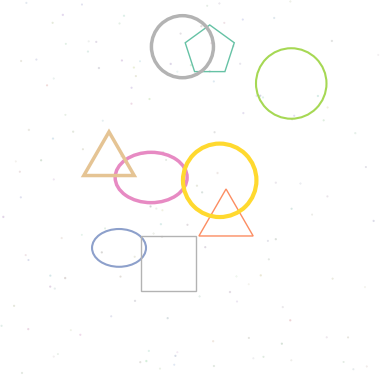[{"shape": "pentagon", "thickness": 1, "radius": 0.34, "center": [0.545, 0.868]}, {"shape": "triangle", "thickness": 1, "radius": 0.41, "center": [0.587, 0.428]}, {"shape": "oval", "thickness": 1.5, "radius": 0.35, "center": [0.309, 0.356]}, {"shape": "oval", "thickness": 2.5, "radius": 0.47, "center": [0.393, 0.539]}, {"shape": "circle", "thickness": 1.5, "radius": 0.46, "center": [0.756, 0.783]}, {"shape": "circle", "thickness": 3, "radius": 0.48, "center": [0.571, 0.532]}, {"shape": "triangle", "thickness": 2.5, "radius": 0.38, "center": [0.283, 0.582]}, {"shape": "circle", "thickness": 2.5, "radius": 0.4, "center": [0.474, 0.879]}, {"shape": "square", "thickness": 1, "radius": 0.36, "center": [0.436, 0.315]}]